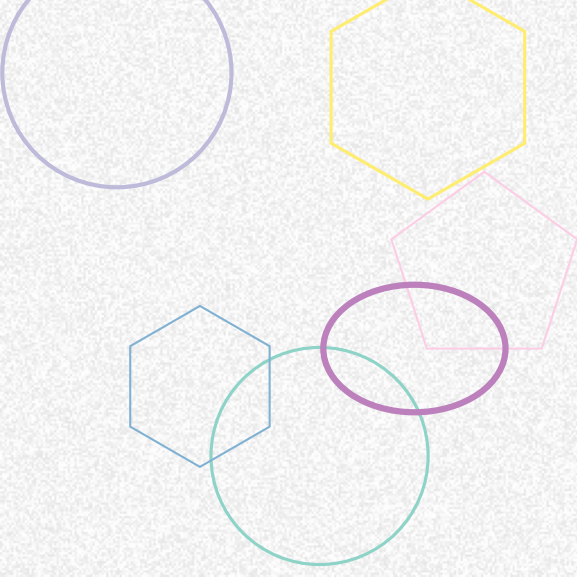[{"shape": "circle", "thickness": 1.5, "radius": 0.94, "center": [0.553, 0.21]}, {"shape": "circle", "thickness": 2, "radius": 0.99, "center": [0.202, 0.873]}, {"shape": "hexagon", "thickness": 1, "radius": 0.7, "center": [0.346, 0.33]}, {"shape": "pentagon", "thickness": 1, "radius": 0.85, "center": [0.839, 0.532]}, {"shape": "oval", "thickness": 3, "radius": 0.79, "center": [0.718, 0.396]}, {"shape": "hexagon", "thickness": 1.5, "radius": 0.97, "center": [0.741, 0.848]}]